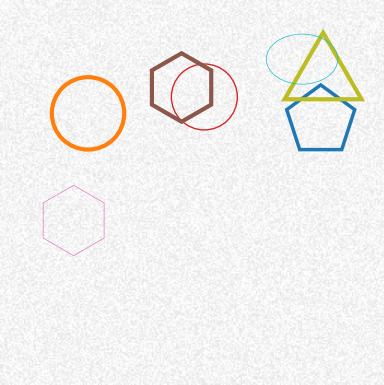[{"shape": "pentagon", "thickness": 2.5, "radius": 0.46, "center": [0.833, 0.687]}, {"shape": "circle", "thickness": 3, "radius": 0.47, "center": [0.229, 0.705]}, {"shape": "circle", "thickness": 1, "radius": 0.43, "center": [0.531, 0.748]}, {"shape": "hexagon", "thickness": 3, "radius": 0.44, "center": [0.472, 0.773]}, {"shape": "hexagon", "thickness": 0.5, "radius": 0.46, "center": [0.191, 0.427]}, {"shape": "triangle", "thickness": 3, "radius": 0.58, "center": [0.839, 0.8]}, {"shape": "oval", "thickness": 0.5, "radius": 0.46, "center": [0.784, 0.846]}]